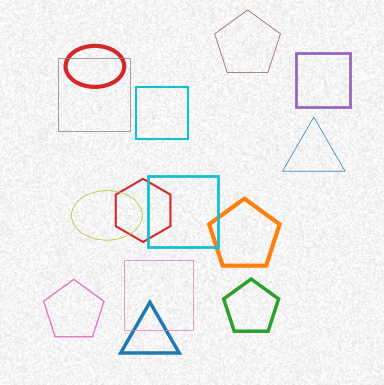[{"shape": "triangle", "thickness": 0.5, "radius": 0.47, "center": [0.815, 0.602]}, {"shape": "triangle", "thickness": 2.5, "radius": 0.44, "center": [0.389, 0.127]}, {"shape": "pentagon", "thickness": 3, "radius": 0.48, "center": [0.635, 0.388]}, {"shape": "pentagon", "thickness": 2.5, "radius": 0.37, "center": [0.652, 0.2]}, {"shape": "oval", "thickness": 3, "radius": 0.38, "center": [0.246, 0.828]}, {"shape": "hexagon", "thickness": 1.5, "radius": 0.41, "center": [0.372, 0.454]}, {"shape": "square", "thickness": 2, "radius": 0.35, "center": [0.839, 0.792]}, {"shape": "pentagon", "thickness": 0.5, "radius": 0.45, "center": [0.643, 0.884]}, {"shape": "pentagon", "thickness": 1, "radius": 0.41, "center": [0.192, 0.192]}, {"shape": "square", "thickness": 0.5, "radius": 0.45, "center": [0.412, 0.234]}, {"shape": "square", "thickness": 0.5, "radius": 0.47, "center": [0.244, 0.755]}, {"shape": "oval", "thickness": 0.5, "radius": 0.46, "center": [0.278, 0.441]}, {"shape": "square", "thickness": 2, "radius": 0.45, "center": [0.476, 0.451]}, {"shape": "square", "thickness": 1.5, "radius": 0.34, "center": [0.421, 0.706]}]